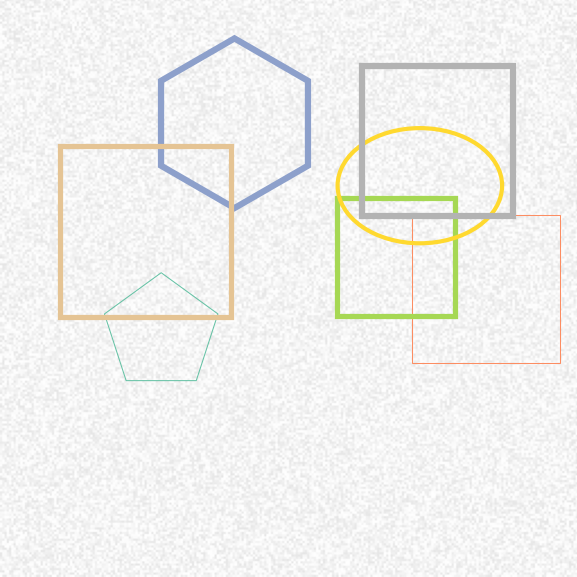[{"shape": "pentagon", "thickness": 0.5, "radius": 0.52, "center": [0.279, 0.424]}, {"shape": "square", "thickness": 0.5, "radius": 0.64, "center": [0.841, 0.499]}, {"shape": "hexagon", "thickness": 3, "radius": 0.73, "center": [0.406, 0.786]}, {"shape": "square", "thickness": 2.5, "radius": 0.51, "center": [0.686, 0.554]}, {"shape": "oval", "thickness": 2, "radius": 0.71, "center": [0.727, 0.678]}, {"shape": "square", "thickness": 2.5, "radius": 0.74, "center": [0.252, 0.598]}, {"shape": "square", "thickness": 3, "radius": 0.65, "center": [0.757, 0.755]}]